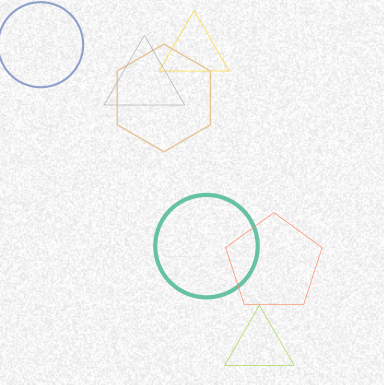[{"shape": "circle", "thickness": 3, "radius": 0.67, "center": [0.536, 0.361]}, {"shape": "pentagon", "thickness": 0.5, "radius": 0.66, "center": [0.711, 0.316]}, {"shape": "circle", "thickness": 1.5, "radius": 0.55, "center": [0.106, 0.884]}, {"shape": "triangle", "thickness": 0.5, "radius": 0.52, "center": [0.674, 0.103]}, {"shape": "triangle", "thickness": 0.5, "radius": 0.52, "center": [0.504, 0.868]}, {"shape": "hexagon", "thickness": 1, "radius": 0.7, "center": [0.426, 0.746]}, {"shape": "triangle", "thickness": 0.5, "radius": 0.6, "center": [0.375, 0.788]}]